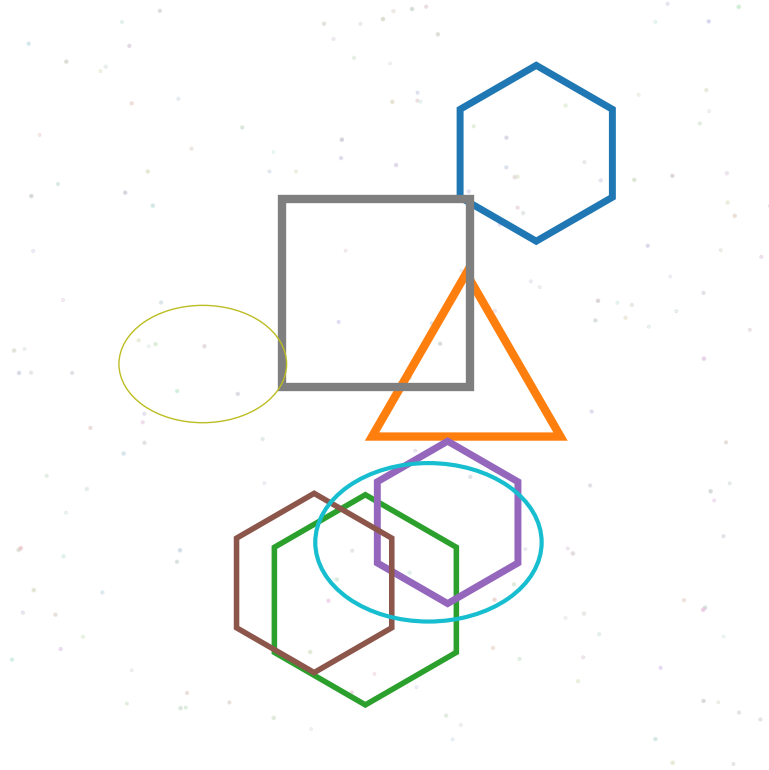[{"shape": "hexagon", "thickness": 2.5, "radius": 0.57, "center": [0.696, 0.801]}, {"shape": "triangle", "thickness": 3, "radius": 0.71, "center": [0.606, 0.504]}, {"shape": "hexagon", "thickness": 2, "radius": 0.68, "center": [0.474, 0.221]}, {"shape": "hexagon", "thickness": 2.5, "radius": 0.53, "center": [0.581, 0.322]}, {"shape": "hexagon", "thickness": 2, "radius": 0.58, "center": [0.408, 0.243]}, {"shape": "square", "thickness": 3, "radius": 0.61, "center": [0.488, 0.619]}, {"shape": "oval", "thickness": 0.5, "radius": 0.54, "center": [0.263, 0.527]}, {"shape": "oval", "thickness": 1.5, "radius": 0.73, "center": [0.556, 0.296]}]